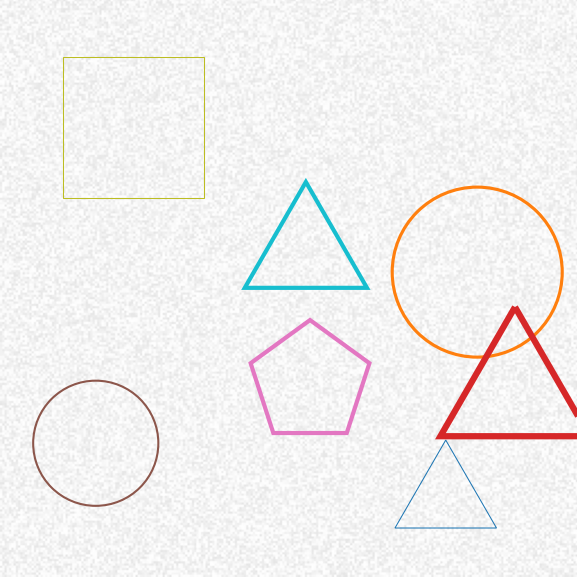[{"shape": "triangle", "thickness": 0.5, "radius": 0.51, "center": [0.772, 0.136]}, {"shape": "circle", "thickness": 1.5, "radius": 0.74, "center": [0.826, 0.528]}, {"shape": "triangle", "thickness": 3, "radius": 0.75, "center": [0.892, 0.318]}, {"shape": "circle", "thickness": 1, "radius": 0.54, "center": [0.166, 0.232]}, {"shape": "pentagon", "thickness": 2, "radius": 0.54, "center": [0.537, 0.337]}, {"shape": "square", "thickness": 0.5, "radius": 0.61, "center": [0.232, 0.779]}, {"shape": "triangle", "thickness": 2, "radius": 0.61, "center": [0.53, 0.562]}]